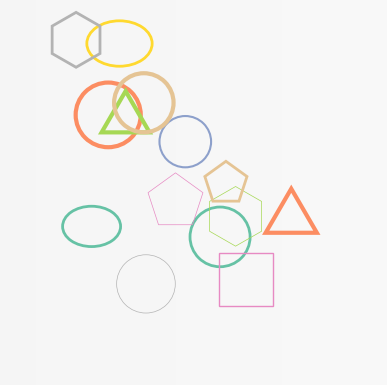[{"shape": "circle", "thickness": 2, "radius": 0.39, "center": [0.568, 0.385]}, {"shape": "oval", "thickness": 2, "radius": 0.37, "center": [0.236, 0.412]}, {"shape": "circle", "thickness": 3, "radius": 0.42, "center": [0.279, 0.702]}, {"shape": "triangle", "thickness": 3, "radius": 0.38, "center": [0.752, 0.434]}, {"shape": "circle", "thickness": 1.5, "radius": 0.33, "center": [0.478, 0.632]}, {"shape": "square", "thickness": 1, "radius": 0.35, "center": [0.635, 0.275]}, {"shape": "pentagon", "thickness": 0.5, "radius": 0.37, "center": [0.453, 0.477]}, {"shape": "triangle", "thickness": 3, "radius": 0.36, "center": [0.324, 0.692]}, {"shape": "hexagon", "thickness": 0.5, "radius": 0.39, "center": [0.608, 0.438]}, {"shape": "oval", "thickness": 2, "radius": 0.42, "center": [0.308, 0.887]}, {"shape": "pentagon", "thickness": 2, "radius": 0.29, "center": [0.583, 0.524]}, {"shape": "circle", "thickness": 3, "radius": 0.38, "center": [0.371, 0.733]}, {"shape": "circle", "thickness": 0.5, "radius": 0.38, "center": [0.377, 0.263]}, {"shape": "hexagon", "thickness": 2, "radius": 0.36, "center": [0.196, 0.897]}]